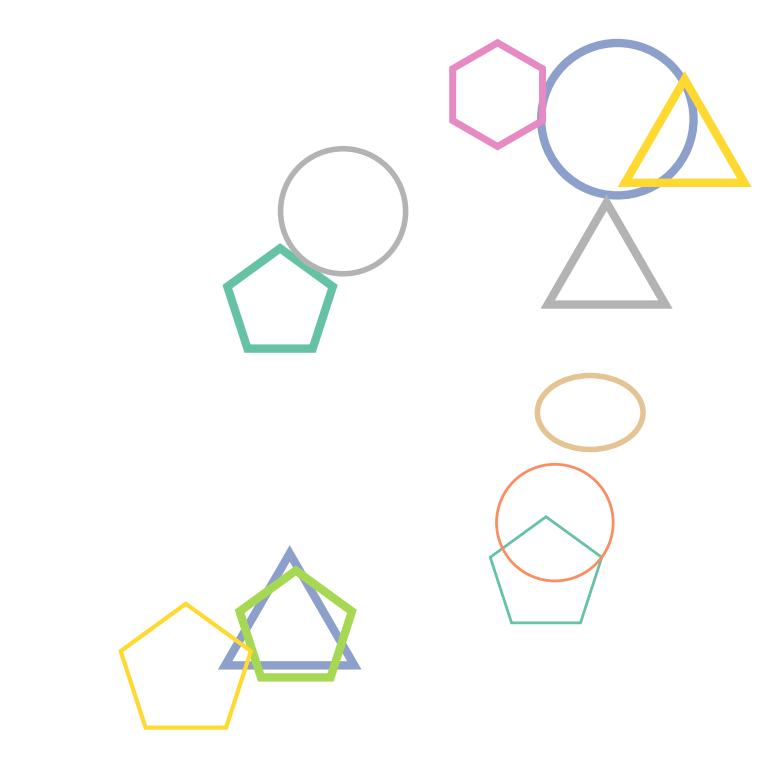[{"shape": "pentagon", "thickness": 3, "radius": 0.36, "center": [0.364, 0.606]}, {"shape": "pentagon", "thickness": 1, "radius": 0.38, "center": [0.709, 0.253]}, {"shape": "circle", "thickness": 1, "radius": 0.38, "center": [0.721, 0.321]}, {"shape": "triangle", "thickness": 3, "radius": 0.48, "center": [0.376, 0.184]}, {"shape": "circle", "thickness": 3, "radius": 0.49, "center": [0.802, 0.845]}, {"shape": "hexagon", "thickness": 2.5, "radius": 0.34, "center": [0.646, 0.877]}, {"shape": "pentagon", "thickness": 3, "radius": 0.38, "center": [0.384, 0.182]}, {"shape": "pentagon", "thickness": 1.5, "radius": 0.44, "center": [0.241, 0.127]}, {"shape": "triangle", "thickness": 3, "radius": 0.45, "center": [0.889, 0.807]}, {"shape": "oval", "thickness": 2, "radius": 0.34, "center": [0.767, 0.464]}, {"shape": "triangle", "thickness": 3, "radius": 0.44, "center": [0.788, 0.649]}, {"shape": "circle", "thickness": 2, "radius": 0.41, "center": [0.446, 0.726]}]